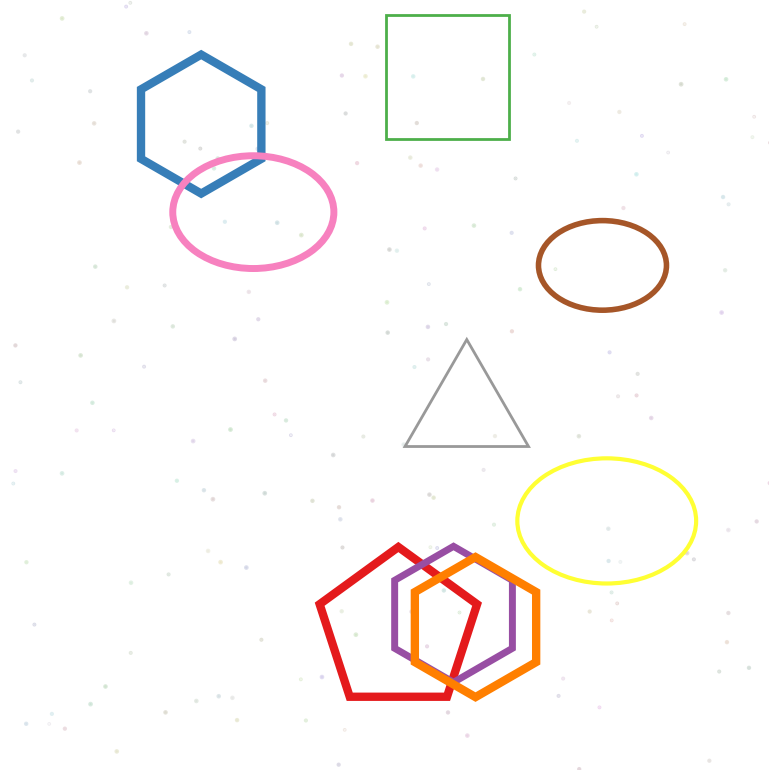[{"shape": "pentagon", "thickness": 3, "radius": 0.54, "center": [0.517, 0.182]}, {"shape": "hexagon", "thickness": 3, "radius": 0.45, "center": [0.261, 0.839]}, {"shape": "square", "thickness": 1, "radius": 0.4, "center": [0.581, 0.9]}, {"shape": "hexagon", "thickness": 2.5, "radius": 0.44, "center": [0.589, 0.202]}, {"shape": "hexagon", "thickness": 3, "radius": 0.45, "center": [0.618, 0.186]}, {"shape": "oval", "thickness": 1.5, "radius": 0.58, "center": [0.788, 0.323]}, {"shape": "oval", "thickness": 2, "radius": 0.42, "center": [0.782, 0.655]}, {"shape": "oval", "thickness": 2.5, "radius": 0.52, "center": [0.329, 0.725]}, {"shape": "triangle", "thickness": 1, "radius": 0.46, "center": [0.606, 0.466]}]